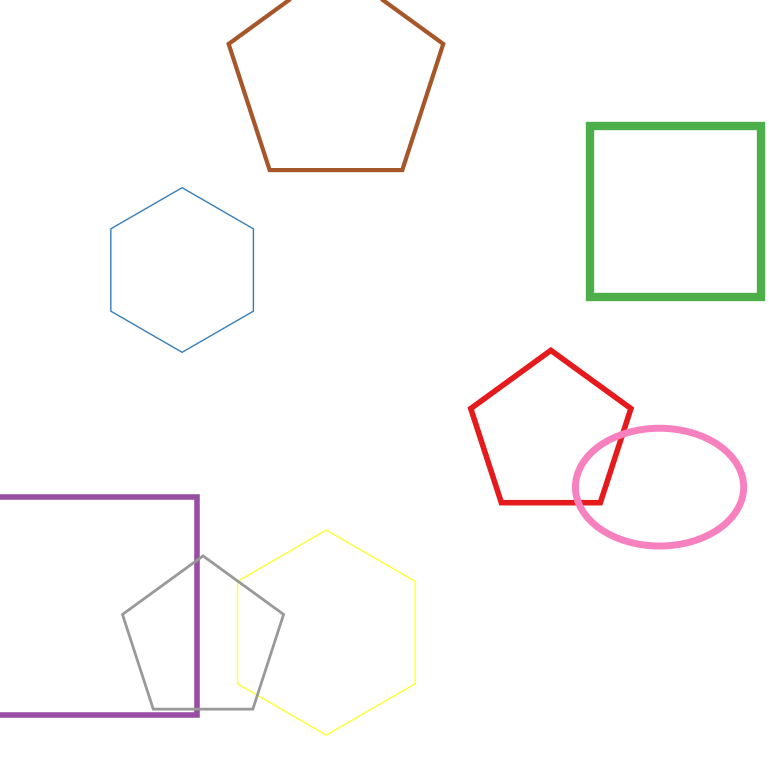[{"shape": "pentagon", "thickness": 2, "radius": 0.55, "center": [0.715, 0.436]}, {"shape": "hexagon", "thickness": 0.5, "radius": 0.53, "center": [0.237, 0.649]}, {"shape": "square", "thickness": 3, "radius": 0.56, "center": [0.877, 0.725]}, {"shape": "square", "thickness": 2, "radius": 0.71, "center": [0.114, 0.213]}, {"shape": "hexagon", "thickness": 0.5, "radius": 0.67, "center": [0.424, 0.178]}, {"shape": "pentagon", "thickness": 1.5, "radius": 0.73, "center": [0.436, 0.898]}, {"shape": "oval", "thickness": 2.5, "radius": 0.55, "center": [0.857, 0.367]}, {"shape": "pentagon", "thickness": 1, "radius": 0.55, "center": [0.264, 0.168]}]